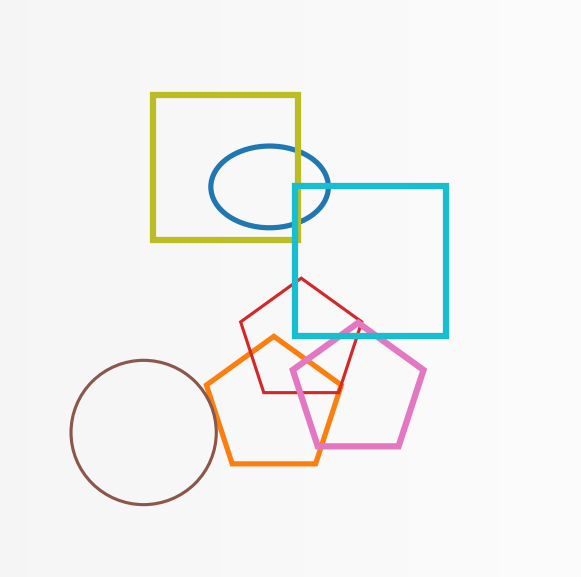[{"shape": "oval", "thickness": 2.5, "radius": 0.51, "center": [0.464, 0.675]}, {"shape": "pentagon", "thickness": 2.5, "radius": 0.61, "center": [0.471, 0.295]}, {"shape": "pentagon", "thickness": 1.5, "radius": 0.55, "center": [0.518, 0.408]}, {"shape": "circle", "thickness": 1.5, "radius": 0.62, "center": [0.247, 0.25]}, {"shape": "pentagon", "thickness": 3, "radius": 0.59, "center": [0.616, 0.322]}, {"shape": "square", "thickness": 3, "radius": 0.63, "center": [0.387, 0.709]}, {"shape": "square", "thickness": 3, "radius": 0.65, "center": [0.638, 0.547]}]